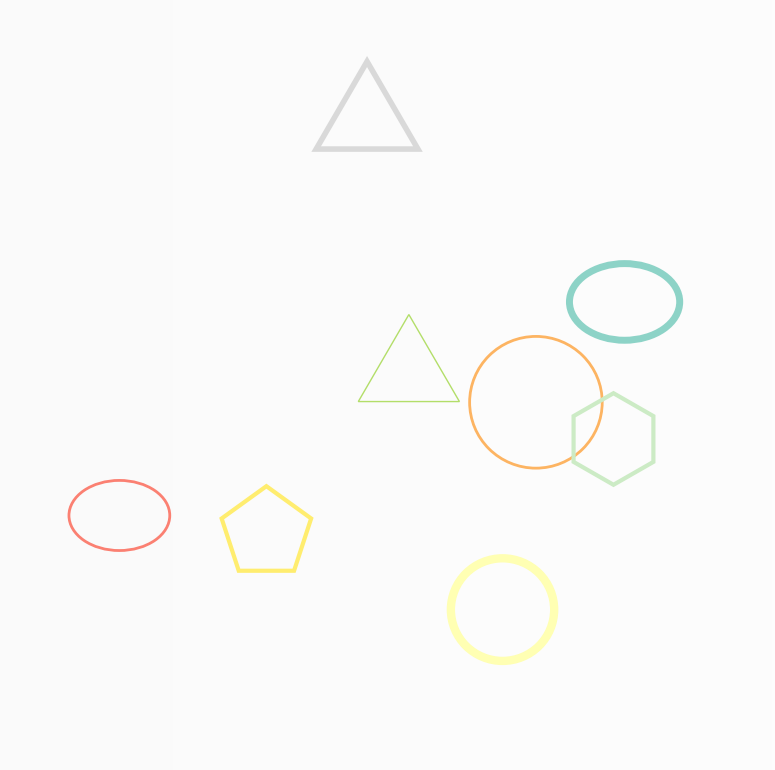[{"shape": "oval", "thickness": 2.5, "radius": 0.36, "center": [0.806, 0.608]}, {"shape": "circle", "thickness": 3, "radius": 0.33, "center": [0.648, 0.208]}, {"shape": "oval", "thickness": 1, "radius": 0.33, "center": [0.154, 0.331]}, {"shape": "circle", "thickness": 1, "radius": 0.43, "center": [0.692, 0.478]}, {"shape": "triangle", "thickness": 0.5, "radius": 0.38, "center": [0.528, 0.516]}, {"shape": "triangle", "thickness": 2, "radius": 0.38, "center": [0.474, 0.844]}, {"shape": "hexagon", "thickness": 1.5, "radius": 0.3, "center": [0.792, 0.43]}, {"shape": "pentagon", "thickness": 1.5, "radius": 0.3, "center": [0.344, 0.308]}]